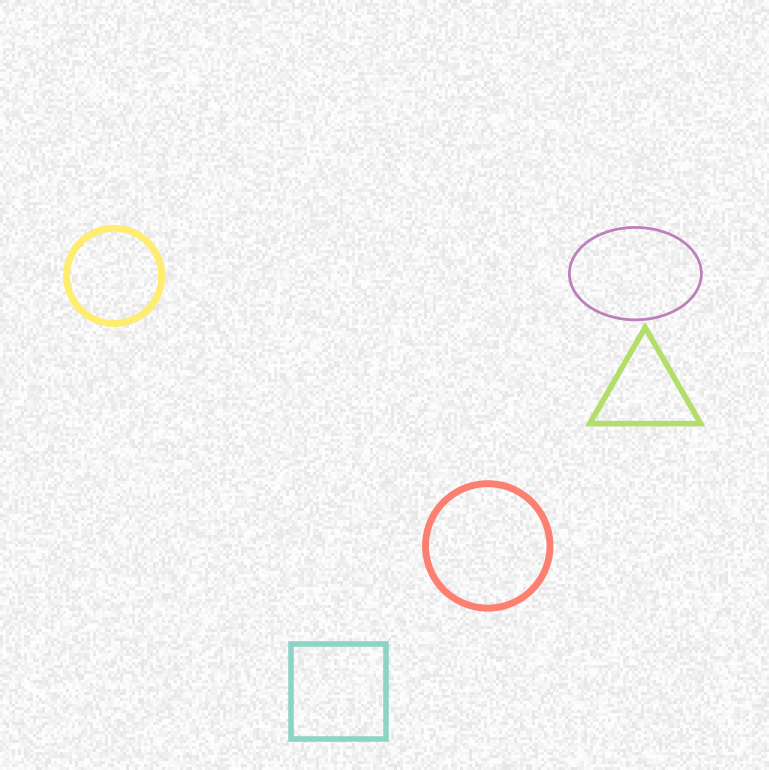[{"shape": "square", "thickness": 2, "radius": 0.31, "center": [0.44, 0.102]}, {"shape": "circle", "thickness": 2.5, "radius": 0.4, "center": [0.633, 0.291]}, {"shape": "triangle", "thickness": 2, "radius": 0.42, "center": [0.838, 0.491]}, {"shape": "oval", "thickness": 1, "radius": 0.43, "center": [0.825, 0.645]}, {"shape": "circle", "thickness": 2.5, "radius": 0.31, "center": [0.148, 0.642]}]